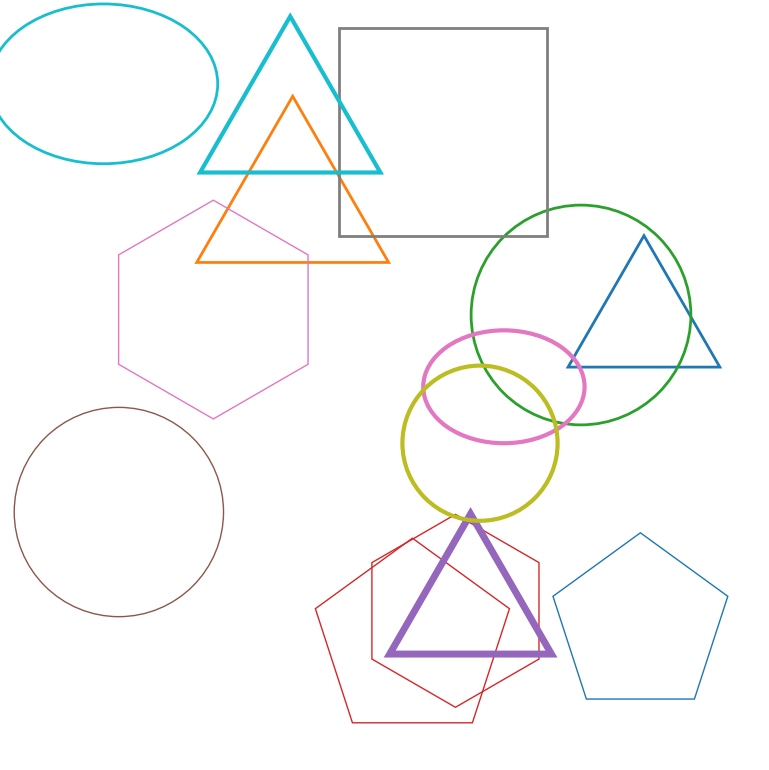[{"shape": "triangle", "thickness": 1, "radius": 0.57, "center": [0.836, 0.58]}, {"shape": "pentagon", "thickness": 0.5, "radius": 0.6, "center": [0.832, 0.189]}, {"shape": "triangle", "thickness": 1, "radius": 0.72, "center": [0.38, 0.731]}, {"shape": "circle", "thickness": 1, "radius": 0.71, "center": [0.755, 0.591]}, {"shape": "hexagon", "thickness": 0.5, "radius": 0.63, "center": [0.591, 0.207]}, {"shape": "pentagon", "thickness": 0.5, "radius": 0.66, "center": [0.536, 0.169]}, {"shape": "triangle", "thickness": 2.5, "radius": 0.61, "center": [0.611, 0.211]}, {"shape": "circle", "thickness": 0.5, "radius": 0.68, "center": [0.154, 0.335]}, {"shape": "oval", "thickness": 1.5, "radius": 0.52, "center": [0.654, 0.498]}, {"shape": "hexagon", "thickness": 0.5, "radius": 0.71, "center": [0.277, 0.598]}, {"shape": "square", "thickness": 1, "radius": 0.67, "center": [0.575, 0.828]}, {"shape": "circle", "thickness": 1.5, "radius": 0.5, "center": [0.623, 0.424]}, {"shape": "triangle", "thickness": 1.5, "radius": 0.68, "center": [0.377, 0.844]}, {"shape": "oval", "thickness": 1, "radius": 0.74, "center": [0.135, 0.891]}]